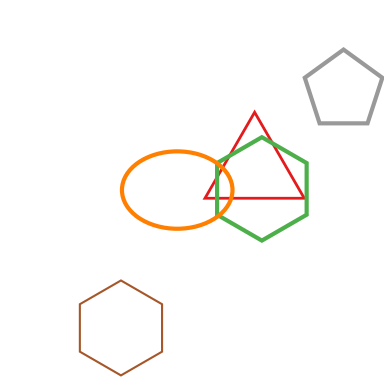[{"shape": "triangle", "thickness": 2, "radius": 0.74, "center": [0.661, 0.56]}, {"shape": "hexagon", "thickness": 3, "radius": 0.67, "center": [0.68, 0.509]}, {"shape": "oval", "thickness": 3, "radius": 0.72, "center": [0.46, 0.506]}, {"shape": "hexagon", "thickness": 1.5, "radius": 0.62, "center": [0.314, 0.148]}, {"shape": "pentagon", "thickness": 3, "radius": 0.53, "center": [0.892, 0.765]}]